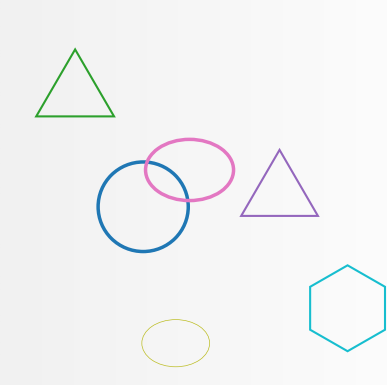[{"shape": "circle", "thickness": 2.5, "radius": 0.58, "center": [0.37, 0.463]}, {"shape": "triangle", "thickness": 1.5, "radius": 0.58, "center": [0.194, 0.756]}, {"shape": "triangle", "thickness": 1.5, "radius": 0.57, "center": [0.721, 0.496]}, {"shape": "oval", "thickness": 2.5, "radius": 0.57, "center": [0.489, 0.559]}, {"shape": "oval", "thickness": 0.5, "radius": 0.44, "center": [0.454, 0.109]}, {"shape": "hexagon", "thickness": 1.5, "radius": 0.56, "center": [0.897, 0.199]}]